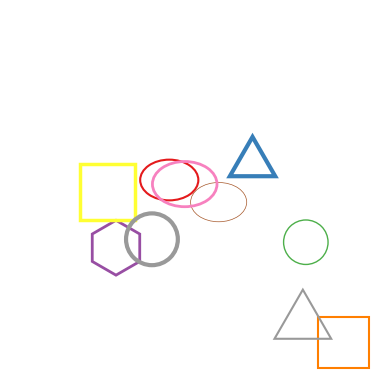[{"shape": "oval", "thickness": 1.5, "radius": 0.38, "center": [0.44, 0.532]}, {"shape": "triangle", "thickness": 3, "radius": 0.34, "center": [0.656, 0.576]}, {"shape": "circle", "thickness": 1, "radius": 0.29, "center": [0.794, 0.371]}, {"shape": "hexagon", "thickness": 2, "radius": 0.36, "center": [0.301, 0.357]}, {"shape": "square", "thickness": 1.5, "radius": 0.33, "center": [0.892, 0.11]}, {"shape": "square", "thickness": 2.5, "radius": 0.36, "center": [0.28, 0.501]}, {"shape": "oval", "thickness": 0.5, "radius": 0.36, "center": [0.568, 0.475]}, {"shape": "oval", "thickness": 2, "radius": 0.42, "center": [0.48, 0.522]}, {"shape": "circle", "thickness": 3, "radius": 0.34, "center": [0.395, 0.378]}, {"shape": "triangle", "thickness": 1.5, "radius": 0.43, "center": [0.787, 0.163]}]